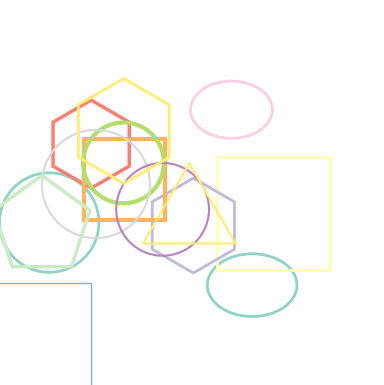[{"shape": "circle", "thickness": 2, "radius": 0.65, "center": [0.128, 0.422]}, {"shape": "oval", "thickness": 2, "radius": 0.58, "center": [0.655, 0.259]}, {"shape": "square", "thickness": 2, "radius": 0.73, "center": [0.711, 0.445]}, {"shape": "hexagon", "thickness": 2, "radius": 0.62, "center": [0.502, 0.414]}, {"shape": "hexagon", "thickness": 2.5, "radius": 0.57, "center": [0.237, 0.626]}, {"shape": "square", "thickness": 1, "radius": 0.67, "center": [0.103, 0.132]}, {"shape": "square", "thickness": 3, "radius": 0.53, "center": [0.323, 0.534]}, {"shape": "circle", "thickness": 3, "radius": 0.52, "center": [0.321, 0.577]}, {"shape": "oval", "thickness": 2, "radius": 0.53, "center": [0.601, 0.715]}, {"shape": "circle", "thickness": 1.5, "radius": 0.7, "center": [0.249, 0.522]}, {"shape": "circle", "thickness": 1.5, "radius": 0.6, "center": [0.422, 0.456]}, {"shape": "pentagon", "thickness": 2.5, "radius": 0.65, "center": [0.109, 0.413]}, {"shape": "triangle", "thickness": 1.5, "radius": 0.69, "center": [0.492, 0.437]}, {"shape": "hexagon", "thickness": 2, "radius": 0.68, "center": [0.322, 0.66]}]